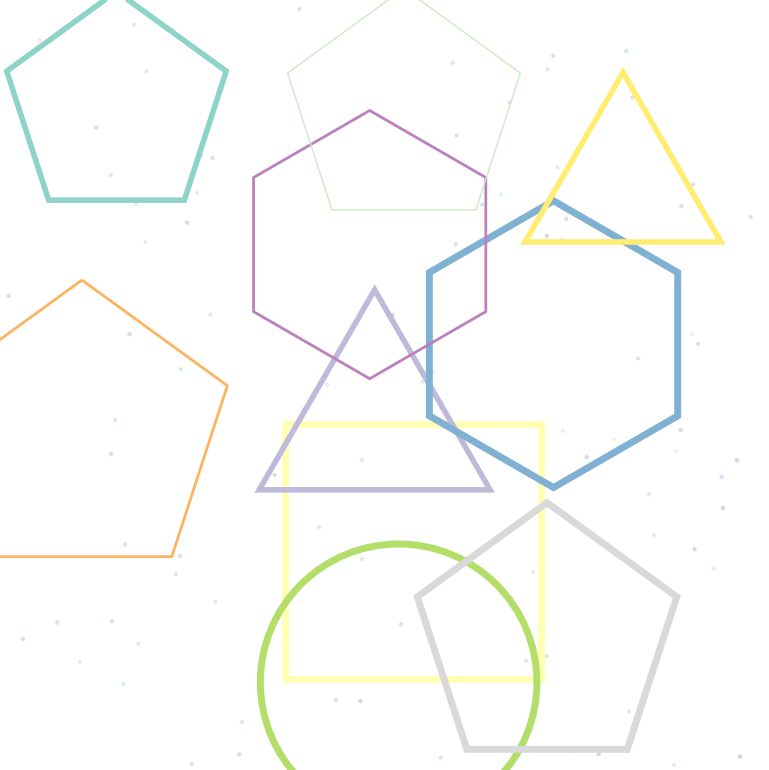[{"shape": "pentagon", "thickness": 2, "radius": 0.75, "center": [0.151, 0.861]}, {"shape": "square", "thickness": 2.5, "radius": 0.83, "center": [0.537, 0.284]}, {"shape": "triangle", "thickness": 2, "radius": 0.87, "center": [0.487, 0.45]}, {"shape": "hexagon", "thickness": 2.5, "radius": 0.93, "center": [0.719, 0.553]}, {"shape": "pentagon", "thickness": 1, "radius": 0.99, "center": [0.106, 0.438]}, {"shape": "circle", "thickness": 2.5, "radius": 0.9, "center": [0.518, 0.114]}, {"shape": "pentagon", "thickness": 2.5, "radius": 0.89, "center": [0.71, 0.17]}, {"shape": "hexagon", "thickness": 1, "radius": 0.87, "center": [0.48, 0.682]}, {"shape": "pentagon", "thickness": 0.5, "radius": 0.79, "center": [0.525, 0.856]}, {"shape": "triangle", "thickness": 2, "radius": 0.73, "center": [0.809, 0.759]}]